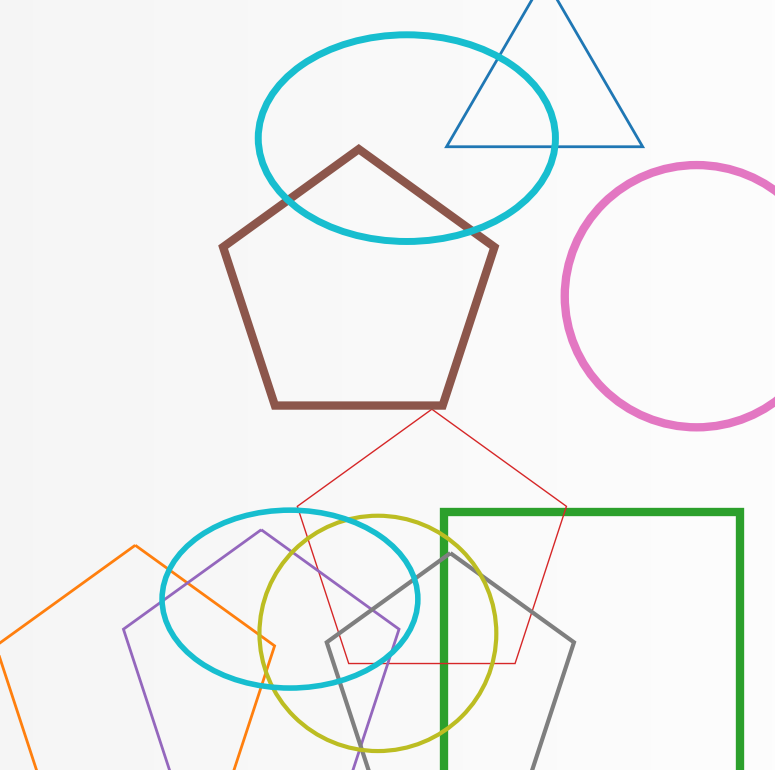[{"shape": "triangle", "thickness": 1, "radius": 0.73, "center": [0.703, 0.882]}, {"shape": "pentagon", "thickness": 1, "radius": 0.95, "center": [0.175, 0.103]}, {"shape": "square", "thickness": 3, "radius": 0.96, "center": [0.764, 0.144]}, {"shape": "pentagon", "thickness": 0.5, "radius": 0.91, "center": [0.557, 0.286]}, {"shape": "pentagon", "thickness": 1, "radius": 0.93, "center": [0.337, 0.125]}, {"shape": "pentagon", "thickness": 3, "radius": 0.92, "center": [0.463, 0.622]}, {"shape": "circle", "thickness": 3, "radius": 0.85, "center": [0.899, 0.615]}, {"shape": "pentagon", "thickness": 1.5, "radius": 0.84, "center": [0.581, 0.114]}, {"shape": "circle", "thickness": 1.5, "radius": 0.76, "center": [0.488, 0.177]}, {"shape": "oval", "thickness": 2.5, "radius": 0.96, "center": [0.525, 0.821]}, {"shape": "oval", "thickness": 2, "radius": 0.83, "center": [0.374, 0.222]}]